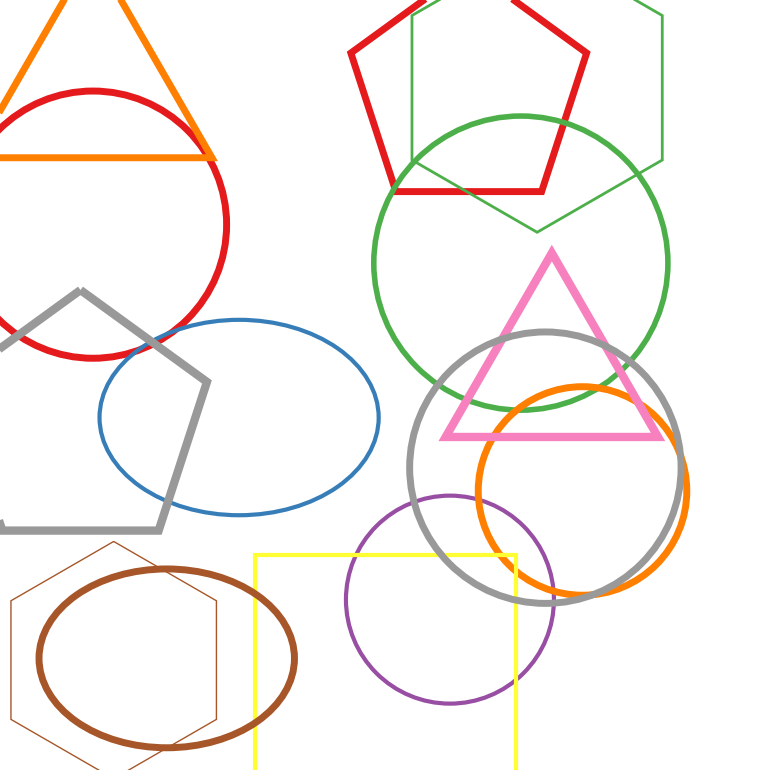[{"shape": "pentagon", "thickness": 2.5, "radius": 0.8, "center": [0.609, 0.881]}, {"shape": "circle", "thickness": 2.5, "radius": 0.87, "center": [0.121, 0.708]}, {"shape": "oval", "thickness": 1.5, "radius": 0.91, "center": [0.311, 0.458]}, {"shape": "circle", "thickness": 2, "radius": 0.95, "center": [0.676, 0.658]}, {"shape": "hexagon", "thickness": 1, "radius": 0.94, "center": [0.698, 0.886]}, {"shape": "circle", "thickness": 1.5, "radius": 0.68, "center": [0.584, 0.221]}, {"shape": "triangle", "thickness": 2.5, "radius": 0.9, "center": [0.12, 0.885]}, {"shape": "circle", "thickness": 2.5, "radius": 0.68, "center": [0.757, 0.362]}, {"shape": "square", "thickness": 1.5, "radius": 0.85, "center": [0.5, 0.109]}, {"shape": "oval", "thickness": 2.5, "radius": 0.83, "center": [0.217, 0.145]}, {"shape": "hexagon", "thickness": 0.5, "radius": 0.77, "center": [0.148, 0.143]}, {"shape": "triangle", "thickness": 3, "radius": 0.8, "center": [0.717, 0.512]}, {"shape": "pentagon", "thickness": 3, "radius": 0.86, "center": [0.105, 0.451]}, {"shape": "circle", "thickness": 2.5, "radius": 0.88, "center": [0.708, 0.393]}]